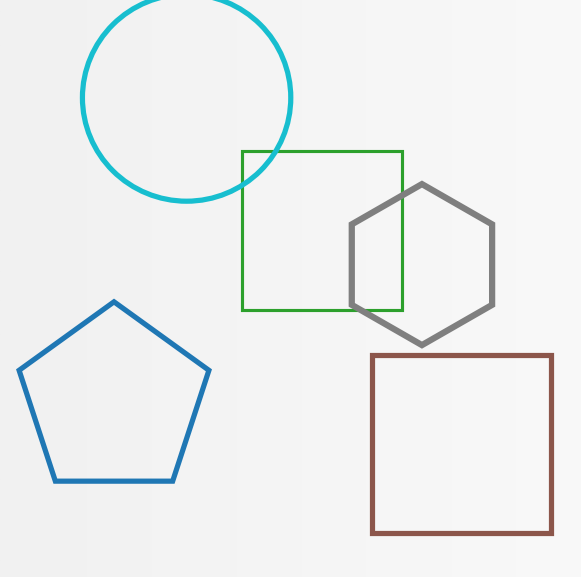[{"shape": "pentagon", "thickness": 2.5, "radius": 0.86, "center": [0.196, 0.305]}, {"shape": "square", "thickness": 1.5, "radius": 0.69, "center": [0.553, 0.6]}, {"shape": "square", "thickness": 2.5, "radius": 0.77, "center": [0.793, 0.23]}, {"shape": "hexagon", "thickness": 3, "radius": 0.7, "center": [0.726, 0.541]}, {"shape": "circle", "thickness": 2.5, "radius": 0.9, "center": [0.321, 0.83]}]